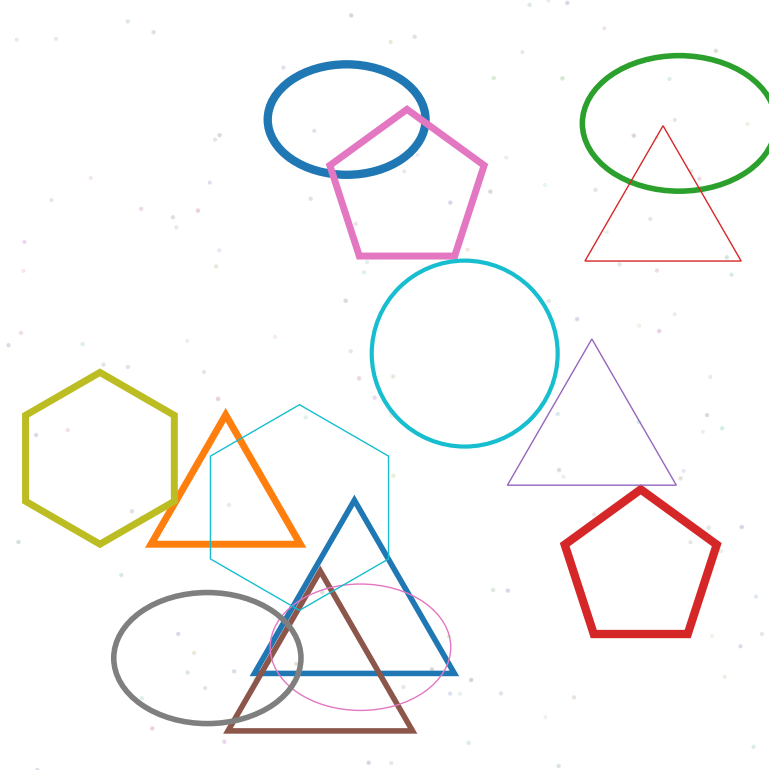[{"shape": "oval", "thickness": 3, "radius": 0.51, "center": [0.45, 0.845]}, {"shape": "triangle", "thickness": 2, "radius": 0.75, "center": [0.46, 0.2]}, {"shape": "triangle", "thickness": 2.5, "radius": 0.56, "center": [0.293, 0.349]}, {"shape": "oval", "thickness": 2, "radius": 0.63, "center": [0.882, 0.84]}, {"shape": "pentagon", "thickness": 3, "radius": 0.52, "center": [0.832, 0.261]}, {"shape": "triangle", "thickness": 0.5, "radius": 0.59, "center": [0.861, 0.72]}, {"shape": "triangle", "thickness": 0.5, "radius": 0.63, "center": [0.769, 0.433]}, {"shape": "triangle", "thickness": 2, "radius": 0.69, "center": [0.416, 0.12]}, {"shape": "oval", "thickness": 0.5, "radius": 0.59, "center": [0.468, 0.159]}, {"shape": "pentagon", "thickness": 2.5, "radius": 0.53, "center": [0.529, 0.753]}, {"shape": "oval", "thickness": 2, "radius": 0.61, "center": [0.269, 0.145]}, {"shape": "hexagon", "thickness": 2.5, "radius": 0.56, "center": [0.13, 0.405]}, {"shape": "circle", "thickness": 1.5, "radius": 0.6, "center": [0.603, 0.541]}, {"shape": "hexagon", "thickness": 0.5, "radius": 0.67, "center": [0.389, 0.341]}]